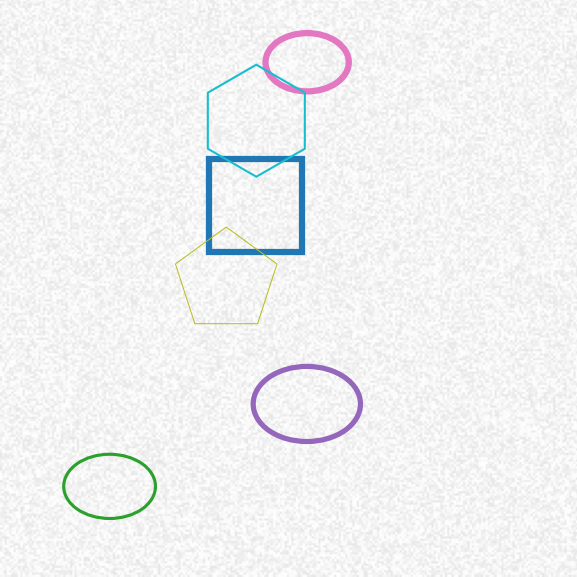[{"shape": "square", "thickness": 3, "radius": 0.4, "center": [0.443, 0.643]}, {"shape": "oval", "thickness": 1.5, "radius": 0.4, "center": [0.19, 0.157]}, {"shape": "oval", "thickness": 2.5, "radius": 0.46, "center": [0.531, 0.3]}, {"shape": "oval", "thickness": 3, "radius": 0.36, "center": [0.532, 0.891]}, {"shape": "pentagon", "thickness": 0.5, "radius": 0.46, "center": [0.392, 0.513]}, {"shape": "hexagon", "thickness": 1, "radius": 0.48, "center": [0.444, 0.79]}]